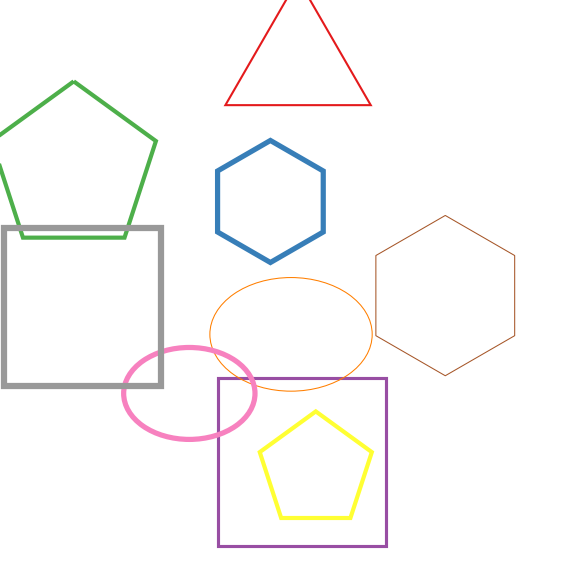[{"shape": "triangle", "thickness": 1, "radius": 0.73, "center": [0.516, 0.89]}, {"shape": "hexagon", "thickness": 2.5, "radius": 0.53, "center": [0.468, 0.65]}, {"shape": "pentagon", "thickness": 2, "radius": 0.75, "center": [0.128, 0.709]}, {"shape": "square", "thickness": 1.5, "radius": 0.73, "center": [0.523, 0.199]}, {"shape": "oval", "thickness": 0.5, "radius": 0.7, "center": [0.504, 0.42]}, {"shape": "pentagon", "thickness": 2, "radius": 0.51, "center": [0.547, 0.185]}, {"shape": "hexagon", "thickness": 0.5, "radius": 0.69, "center": [0.771, 0.487]}, {"shape": "oval", "thickness": 2.5, "radius": 0.57, "center": [0.328, 0.318]}, {"shape": "square", "thickness": 3, "radius": 0.68, "center": [0.143, 0.468]}]